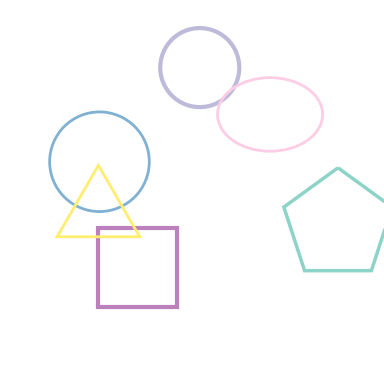[{"shape": "pentagon", "thickness": 2.5, "radius": 0.74, "center": [0.878, 0.416]}, {"shape": "circle", "thickness": 3, "radius": 0.51, "center": [0.519, 0.824]}, {"shape": "circle", "thickness": 2, "radius": 0.65, "center": [0.258, 0.58]}, {"shape": "oval", "thickness": 2, "radius": 0.68, "center": [0.701, 0.703]}, {"shape": "square", "thickness": 3, "radius": 0.51, "center": [0.357, 0.305]}, {"shape": "triangle", "thickness": 2, "radius": 0.62, "center": [0.256, 0.447]}]